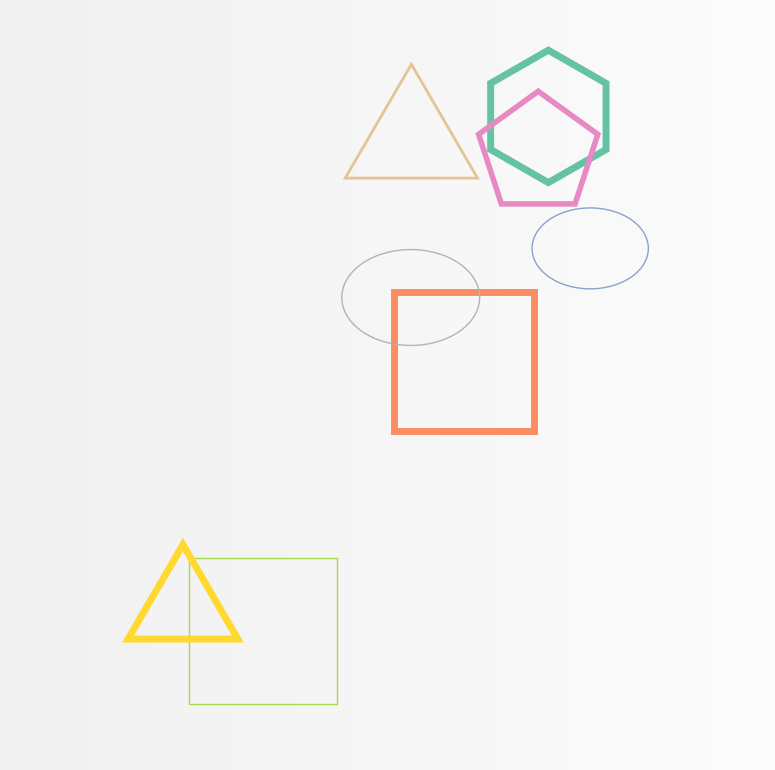[{"shape": "hexagon", "thickness": 2.5, "radius": 0.43, "center": [0.708, 0.849]}, {"shape": "square", "thickness": 2.5, "radius": 0.45, "center": [0.599, 0.531]}, {"shape": "oval", "thickness": 0.5, "radius": 0.38, "center": [0.762, 0.677]}, {"shape": "pentagon", "thickness": 2, "radius": 0.4, "center": [0.694, 0.801]}, {"shape": "square", "thickness": 0.5, "radius": 0.48, "center": [0.339, 0.181]}, {"shape": "triangle", "thickness": 2.5, "radius": 0.41, "center": [0.236, 0.211]}, {"shape": "triangle", "thickness": 1, "radius": 0.49, "center": [0.531, 0.818]}, {"shape": "oval", "thickness": 0.5, "radius": 0.44, "center": [0.53, 0.614]}]